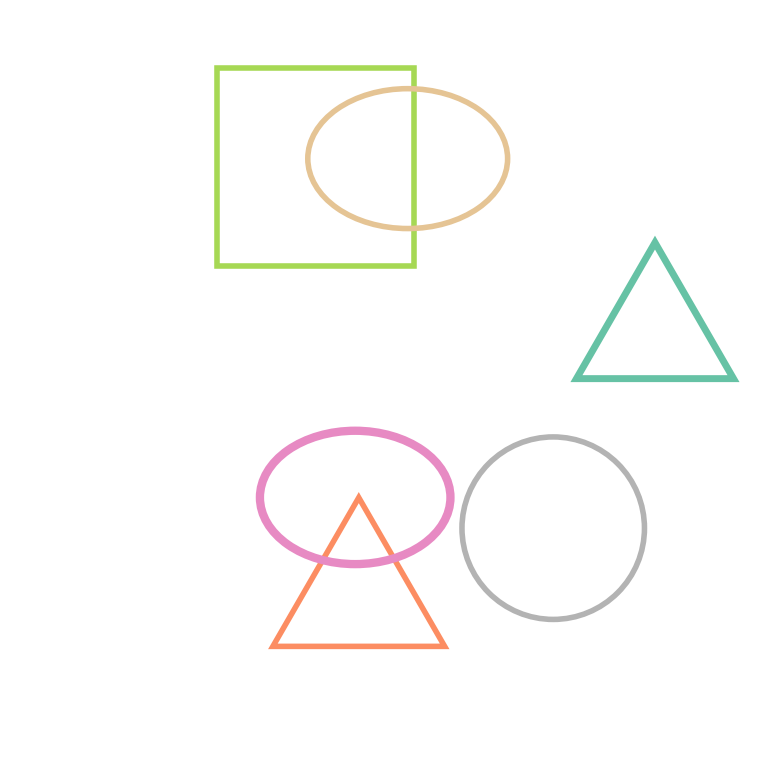[{"shape": "triangle", "thickness": 2.5, "radius": 0.59, "center": [0.851, 0.567]}, {"shape": "triangle", "thickness": 2, "radius": 0.64, "center": [0.466, 0.225]}, {"shape": "oval", "thickness": 3, "radius": 0.62, "center": [0.461, 0.354]}, {"shape": "square", "thickness": 2, "radius": 0.64, "center": [0.409, 0.783]}, {"shape": "oval", "thickness": 2, "radius": 0.65, "center": [0.529, 0.794]}, {"shape": "circle", "thickness": 2, "radius": 0.59, "center": [0.718, 0.314]}]